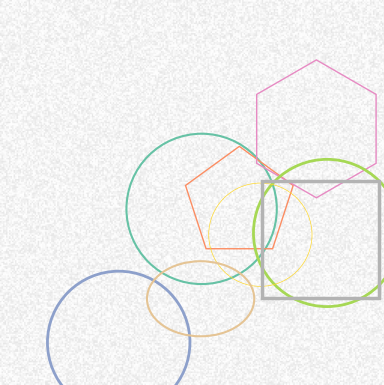[{"shape": "circle", "thickness": 1.5, "radius": 0.98, "center": [0.524, 0.457]}, {"shape": "pentagon", "thickness": 1, "radius": 0.73, "center": [0.622, 0.473]}, {"shape": "circle", "thickness": 2, "radius": 0.93, "center": [0.308, 0.111]}, {"shape": "hexagon", "thickness": 1, "radius": 0.9, "center": [0.822, 0.665]}, {"shape": "circle", "thickness": 2, "radius": 0.96, "center": [0.85, 0.395]}, {"shape": "circle", "thickness": 0.5, "radius": 0.67, "center": [0.676, 0.39]}, {"shape": "oval", "thickness": 1.5, "radius": 0.7, "center": [0.521, 0.224]}, {"shape": "square", "thickness": 2.5, "radius": 0.76, "center": [0.833, 0.378]}]